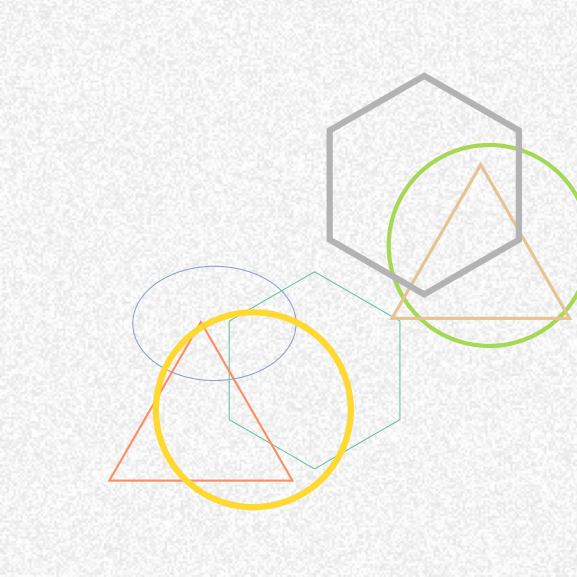[{"shape": "hexagon", "thickness": 0.5, "radius": 0.85, "center": [0.545, 0.358]}, {"shape": "triangle", "thickness": 1, "radius": 0.92, "center": [0.348, 0.258]}, {"shape": "oval", "thickness": 0.5, "radius": 0.71, "center": [0.371, 0.439]}, {"shape": "circle", "thickness": 2, "radius": 0.87, "center": [0.847, 0.574]}, {"shape": "circle", "thickness": 3, "radius": 0.84, "center": [0.439, 0.29]}, {"shape": "triangle", "thickness": 1.5, "radius": 0.89, "center": [0.832, 0.537]}, {"shape": "hexagon", "thickness": 3, "radius": 0.95, "center": [0.735, 0.679]}]